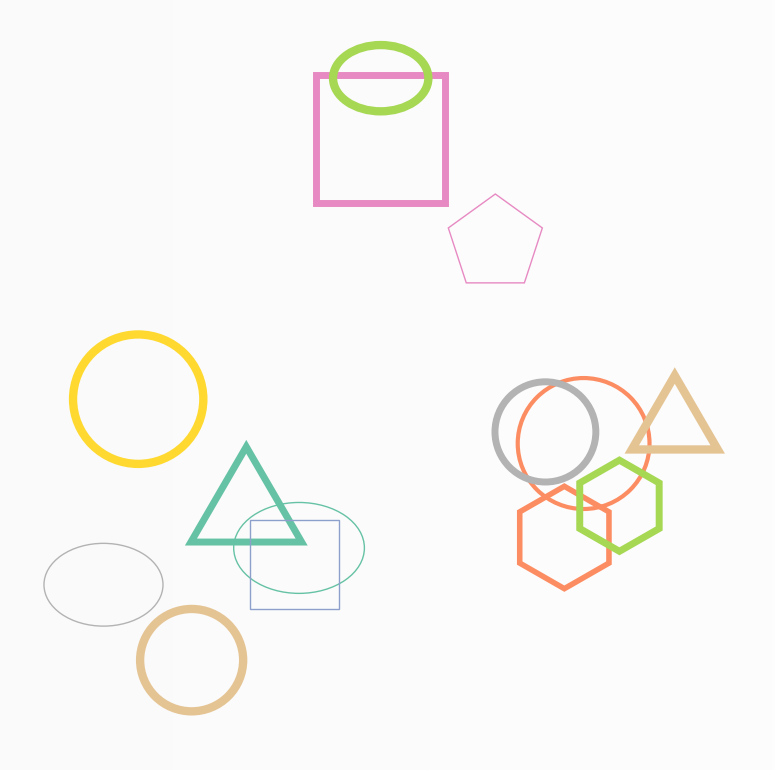[{"shape": "triangle", "thickness": 2.5, "radius": 0.41, "center": [0.318, 0.337]}, {"shape": "oval", "thickness": 0.5, "radius": 0.42, "center": [0.386, 0.288]}, {"shape": "hexagon", "thickness": 2, "radius": 0.33, "center": [0.728, 0.302]}, {"shape": "circle", "thickness": 1.5, "radius": 0.43, "center": [0.753, 0.424]}, {"shape": "square", "thickness": 0.5, "radius": 0.29, "center": [0.381, 0.267]}, {"shape": "square", "thickness": 2.5, "radius": 0.42, "center": [0.491, 0.82]}, {"shape": "pentagon", "thickness": 0.5, "radius": 0.32, "center": [0.639, 0.684]}, {"shape": "oval", "thickness": 3, "radius": 0.31, "center": [0.491, 0.898]}, {"shape": "hexagon", "thickness": 2.5, "radius": 0.3, "center": [0.799, 0.343]}, {"shape": "circle", "thickness": 3, "radius": 0.42, "center": [0.178, 0.482]}, {"shape": "triangle", "thickness": 3, "radius": 0.32, "center": [0.871, 0.448]}, {"shape": "circle", "thickness": 3, "radius": 0.33, "center": [0.247, 0.143]}, {"shape": "circle", "thickness": 2.5, "radius": 0.33, "center": [0.704, 0.439]}, {"shape": "oval", "thickness": 0.5, "radius": 0.38, "center": [0.134, 0.241]}]